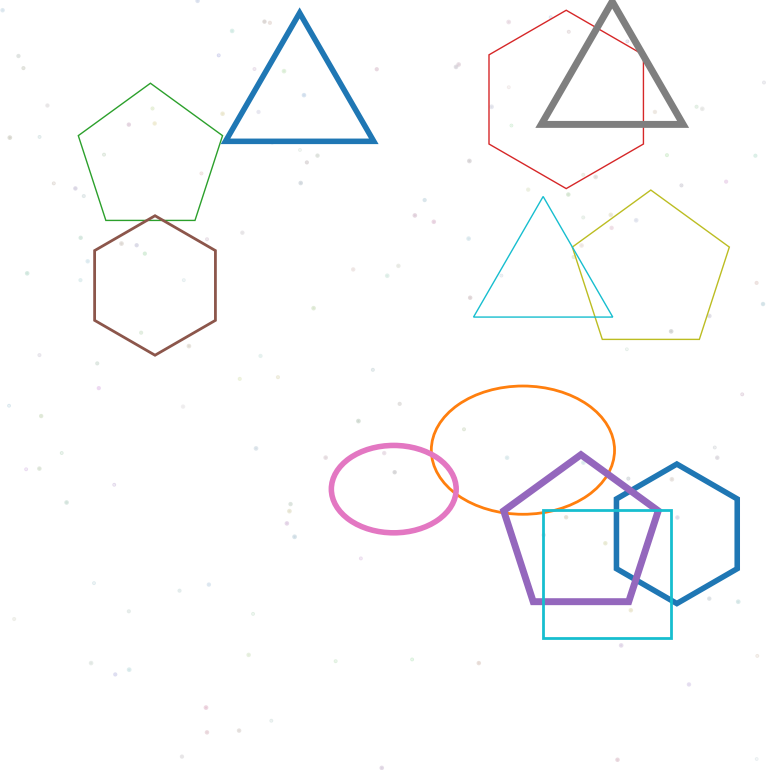[{"shape": "triangle", "thickness": 2, "radius": 0.56, "center": [0.389, 0.872]}, {"shape": "hexagon", "thickness": 2, "radius": 0.45, "center": [0.879, 0.307]}, {"shape": "oval", "thickness": 1, "radius": 0.59, "center": [0.679, 0.415]}, {"shape": "pentagon", "thickness": 0.5, "radius": 0.49, "center": [0.195, 0.793]}, {"shape": "hexagon", "thickness": 0.5, "radius": 0.58, "center": [0.735, 0.871]}, {"shape": "pentagon", "thickness": 2.5, "radius": 0.53, "center": [0.754, 0.304]}, {"shape": "hexagon", "thickness": 1, "radius": 0.45, "center": [0.201, 0.629]}, {"shape": "oval", "thickness": 2, "radius": 0.41, "center": [0.511, 0.365]}, {"shape": "triangle", "thickness": 2.5, "radius": 0.53, "center": [0.795, 0.892]}, {"shape": "pentagon", "thickness": 0.5, "radius": 0.54, "center": [0.845, 0.646]}, {"shape": "triangle", "thickness": 0.5, "radius": 0.52, "center": [0.705, 0.64]}, {"shape": "square", "thickness": 1, "radius": 0.41, "center": [0.788, 0.254]}]